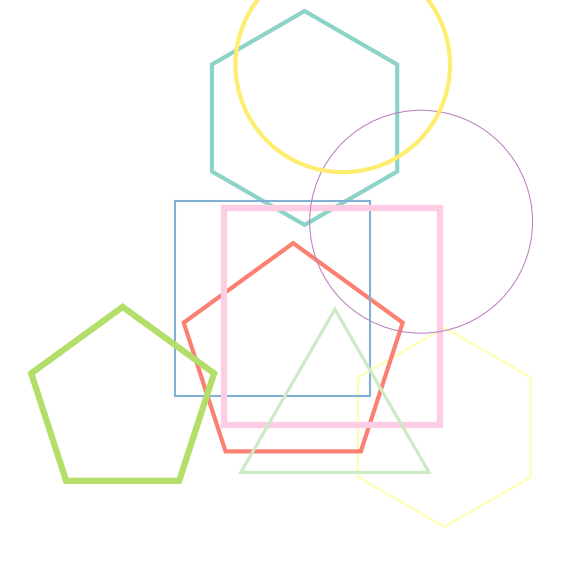[{"shape": "hexagon", "thickness": 2, "radius": 0.93, "center": [0.527, 0.795]}, {"shape": "hexagon", "thickness": 1, "radius": 0.86, "center": [0.77, 0.259]}, {"shape": "pentagon", "thickness": 2, "radius": 1.0, "center": [0.508, 0.379]}, {"shape": "square", "thickness": 1, "radius": 0.84, "center": [0.472, 0.482]}, {"shape": "pentagon", "thickness": 3, "radius": 0.83, "center": [0.212, 0.301]}, {"shape": "square", "thickness": 3, "radius": 0.94, "center": [0.575, 0.451]}, {"shape": "circle", "thickness": 0.5, "radius": 0.97, "center": [0.729, 0.615]}, {"shape": "triangle", "thickness": 1.5, "radius": 0.94, "center": [0.58, 0.275]}, {"shape": "circle", "thickness": 2, "radius": 0.93, "center": [0.594, 0.887]}]